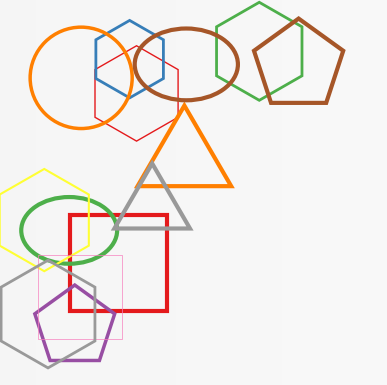[{"shape": "hexagon", "thickness": 1, "radius": 0.62, "center": [0.352, 0.757]}, {"shape": "square", "thickness": 3, "radius": 0.63, "center": [0.306, 0.317]}, {"shape": "hexagon", "thickness": 2, "radius": 0.5, "center": [0.335, 0.846]}, {"shape": "hexagon", "thickness": 2, "radius": 0.64, "center": [0.669, 0.867]}, {"shape": "oval", "thickness": 3, "radius": 0.62, "center": [0.179, 0.402]}, {"shape": "pentagon", "thickness": 2.5, "radius": 0.54, "center": [0.193, 0.151]}, {"shape": "triangle", "thickness": 3, "radius": 0.7, "center": [0.476, 0.586]}, {"shape": "circle", "thickness": 2.5, "radius": 0.66, "center": [0.209, 0.798]}, {"shape": "hexagon", "thickness": 1.5, "radius": 0.66, "center": [0.114, 0.428]}, {"shape": "pentagon", "thickness": 3, "radius": 0.61, "center": [0.771, 0.831]}, {"shape": "oval", "thickness": 3, "radius": 0.67, "center": [0.481, 0.833]}, {"shape": "square", "thickness": 0.5, "radius": 0.55, "center": [0.207, 0.229]}, {"shape": "triangle", "thickness": 3, "radius": 0.56, "center": [0.393, 0.463]}, {"shape": "hexagon", "thickness": 2, "radius": 0.7, "center": [0.124, 0.184]}]